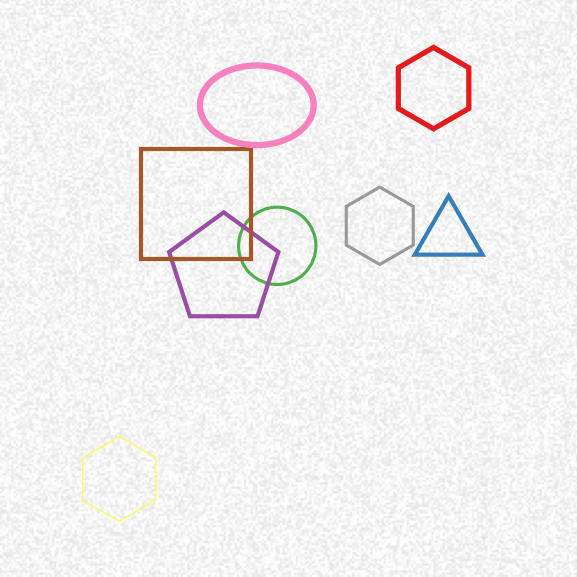[{"shape": "hexagon", "thickness": 2.5, "radius": 0.35, "center": [0.751, 0.847]}, {"shape": "triangle", "thickness": 2, "radius": 0.34, "center": [0.777, 0.592]}, {"shape": "circle", "thickness": 1.5, "radius": 0.33, "center": [0.48, 0.573]}, {"shape": "pentagon", "thickness": 2, "radius": 0.5, "center": [0.387, 0.532]}, {"shape": "hexagon", "thickness": 0.5, "radius": 0.37, "center": [0.207, 0.17]}, {"shape": "square", "thickness": 2, "radius": 0.48, "center": [0.34, 0.646]}, {"shape": "oval", "thickness": 3, "radius": 0.49, "center": [0.445, 0.817]}, {"shape": "hexagon", "thickness": 1.5, "radius": 0.33, "center": [0.658, 0.608]}]